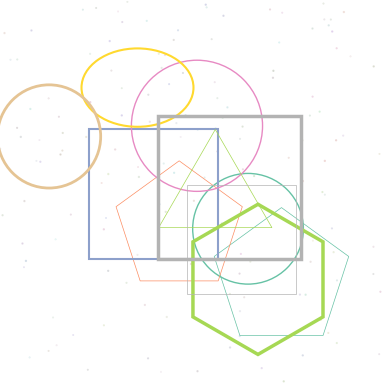[{"shape": "pentagon", "thickness": 0.5, "radius": 0.92, "center": [0.731, 0.277]}, {"shape": "circle", "thickness": 1, "radius": 0.72, "center": [0.644, 0.406]}, {"shape": "pentagon", "thickness": 0.5, "radius": 0.86, "center": [0.465, 0.41]}, {"shape": "square", "thickness": 1.5, "radius": 0.84, "center": [0.399, 0.496]}, {"shape": "circle", "thickness": 1, "radius": 0.85, "center": [0.512, 0.673]}, {"shape": "hexagon", "thickness": 2.5, "radius": 0.98, "center": [0.67, 0.274]}, {"shape": "triangle", "thickness": 0.5, "radius": 0.85, "center": [0.559, 0.494]}, {"shape": "oval", "thickness": 1.5, "radius": 0.73, "center": [0.357, 0.772]}, {"shape": "circle", "thickness": 2, "radius": 0.67, "center": [0.127, 0.646]}, {"shape": "square", "thickness": 0.5, "radius": 0.71, "center": [0.628, 0.378]}, {"shape": "square", "thickness": 2.5, "radius": 0.93, "center": [0.596, 0.514]}]